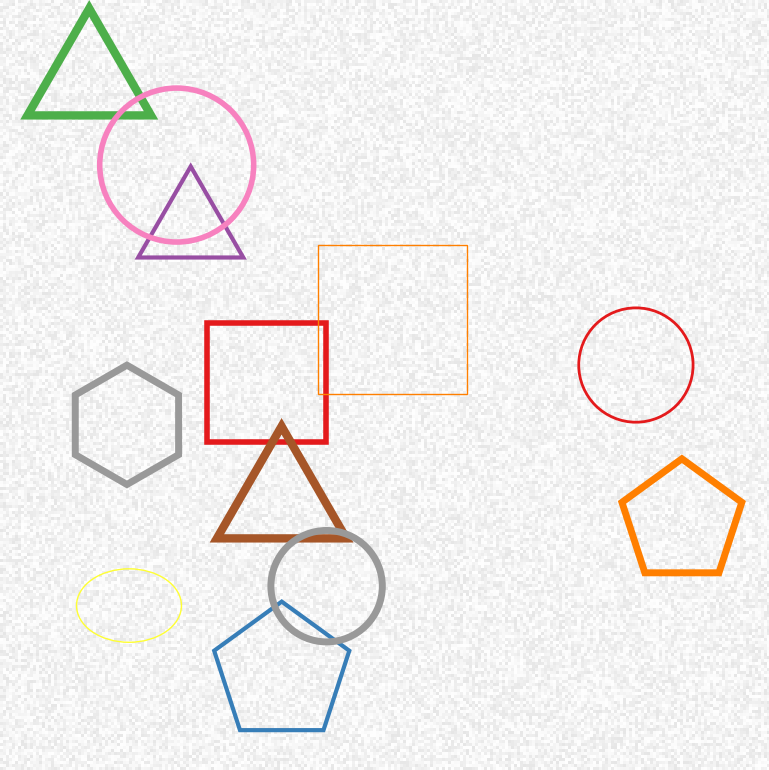[{"shape": "square", "thickness": 2, "radius": 0.39, "center": [0.347, 0.504]}, {"shape": "circle", "thickness": 1, "radius": 0.37, "center": [0.826, 0.526]}, {"shape": "pentagon", "thickness": 1.5, "radius": 0.46, "center": [0.366, 0.126]}, {"shape": "triangle", "thickness": 3, "radius": 0.46, "center": [0.116, 0.896]}, {"shape": "triangle", "thickness": 1.5, "radius": 0.39, "center": [0.248, 0.705]}, {"shape": "square", "thickness": 0.5, "radius": 0.48, "center": [0.509, 0.585]}, {"shape": "pentagon", "thickness": 2.5, "radius": 0.41, "center": [0.886, 0.322]}, {"shape": "oval", "thickness": 0.5, "radius": 0.34, "center": [0.168, 0.214]}, {"shape": "triangle", "thickness": 3, "radius": 0.49, "center": [0.366, 0.349]}, {"shape": "circle", "thickness": 2, "radius": 0.5, "center": [0.229, 0.786]}, {"shape": "circle", "thickness": 2.5, "radius": 0.36, "center": [0.424, 0.239]}, {"shape": "hexagon", "thickness": 2.5, "radius": 0.39, "center": [0.165, 0.448]}]